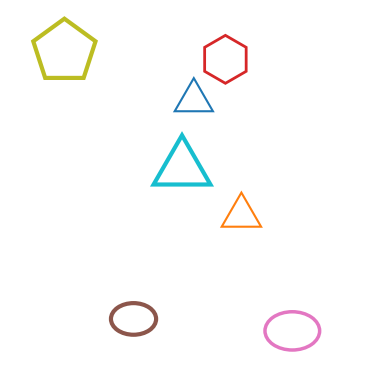[{"shape": "triangle", "thickness": 1.5, "radius": 0.29, "center": [0.503, 0.74]}, {"shape": "triangle", "thickness": 1.5, "radius": 0.3, "center": [0.627, 0.441]}, {"shape": "hexagon", "thickness": 2, "radius": 0.31, "center": [0.585, 0.846]}, {"shape": "oval", "thickness": 3, "radius": 0.29, "center": [0.347, 0.172]}, {"shape": "oval", "thickness": 2.5, "radius": 0.35, "center": [0.759, 0.141]}, {"shape": "pentagon", "thickness": 3, "radius": 0.43, "center": [0.167, 0.866]}, {"shape": "triangle", "thickness": 3, "radius": 0.43, "center": [0.473, 0.563]}]